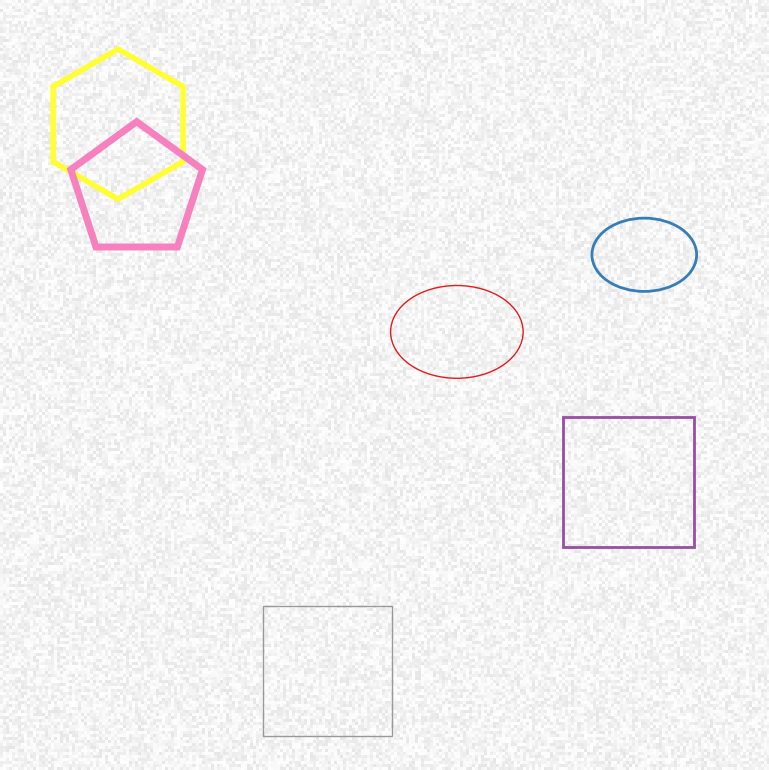[{"shape": "oval", "thickness": 0.5, "radius": 0.43, "center": [0.593, 0.569]}, {"shape": "oval", "thickness": 1, "radius": 0.34, "center": [0.837, 0.669]}, {"shape": "square", "thickness": 1, "radius": 0.42, "center": [0.817, 0.374]}, {"shape": "hexagon", "thickness": 2, "radius": 0.49, "center": [0.153, 0.839]}, {"shape": "pentagon", "thickness": 2.5, "radius": 0.45, "center": [0.177, 0.752]}, {"shape": "square", "thickness": 0.5, "radius": 0.42, "center": [0.425, 0.129]}]